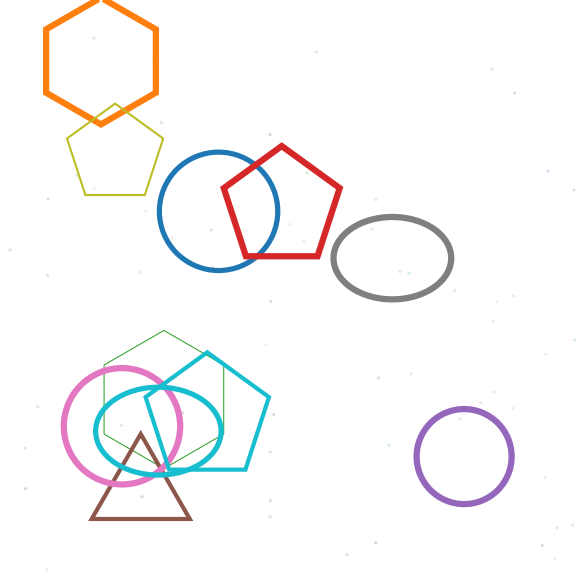[{"shape": "circle", "thickness": 2.5, "radius": 0.51, "center": [0.378, 0.633]}, {"shape": "hexagon", "thickness": 3, "radius": 0.55, "center": [0.175, 0.893]}, {"shape": "hexagon", "thickness": 0.5, "radius": 0.6, "center": [0.284, 0.307]}, {"shape": "pentagon", "thickness": 3, "radius": 0.53, "center": [0.488, 0.641]}, {"shape": "circle", "thickness": 3, "radius": 0.41, "center": [0.804, 0.209]}, {"shape": "triangle", "thickness": 2, "radius": 0.49, "center": [0.244, 0.15]}, {"shape": "circle", "thickness": 3, "radius": 0.5, "center": [0.211, 0.261]}, {"shape": "oval", "thickness": 3, "radius": 0.51, "center": [0.679, 0.552]}, {"shape": "pentagon", "thickness": 1, "radius": 0.44, "center": [0.199, 0.732]}, {"shape": "pentagon", "thickness": 2, "radius": 0.56, "center": [0.359, 0.277]}, {"shape": "oval", "thickness": 2.5, "radius": 0.54, "center": [0.274, 0.253]}]